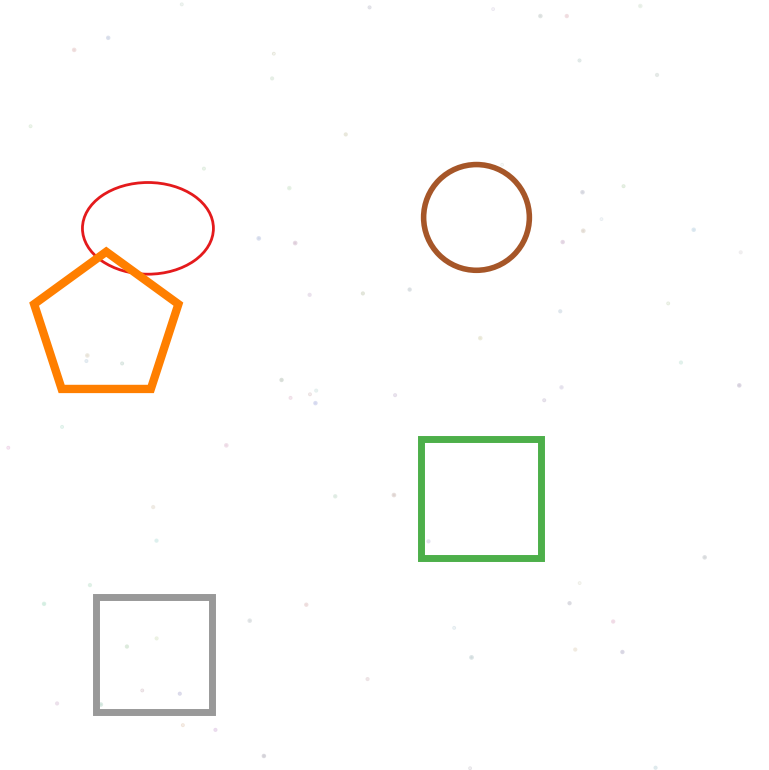[{"shape": "oval", "thickness": 1, "radius": 0.43, "center": [0.192, 0.703]}, {"shape": "square", "thickness": 2.5, "radius": 0.39, "center": [0.624, 0.353]}, {"shape": "pentagon", "thickness": 3, "radius": 0.49, "center": [0.138, 0.575]}, {"shape": "circle", "thickness": 2, "radius": 0.34, "center": [0.619, 0.718]}, {"shape": "square", "thickness": 2.5, "radius": 0.38, "center": [0.2, 0.15]}]